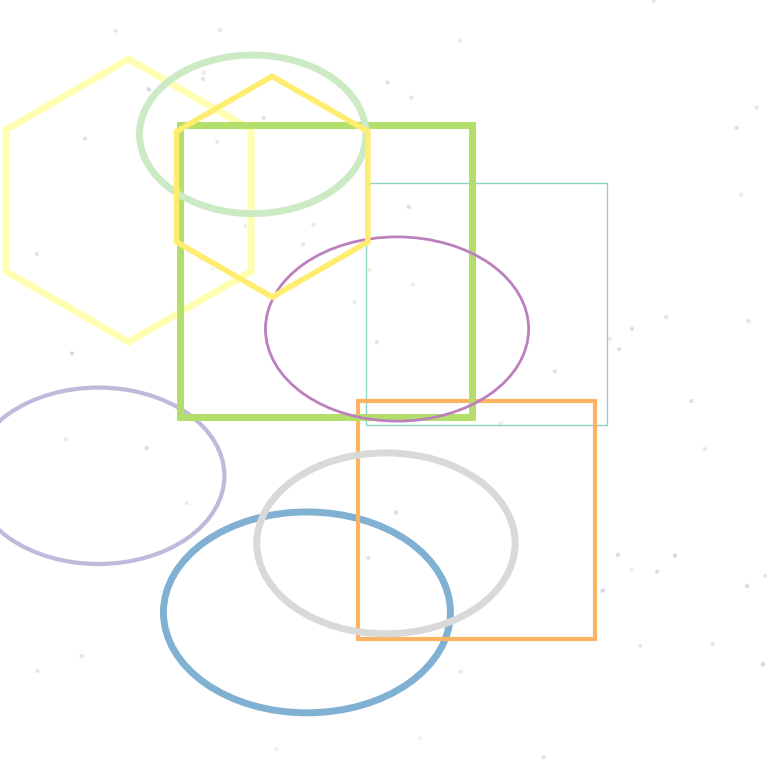[{"shape": "square", "thickness": 0.5, "radius": 0.78, "center": [0.632, 0.605]}, {"shape": "hexagon", "thickness": 2.5, "radius": 0.92, "center": [0.167, 0.74]}, {"shape": "oval", "thickness": 1.5, "radius": 0.82, "center": [0.128, 0.382]}, {"shape": "oval", "thickness": 2.5, "radius": 0.93, "center": [0.399, 0.205]}, {"shape": "square", "thickness": 1.5, "radius": 0.77, "center": [0.619, 0.325]}, {"shape": "square", "thickness": 2.5, "radius": 0.95, "center": [0.424, 0.648]}, {"shape": "oval", "thickness": 2.5, "radius": 0.84, "center": [0.501, 0.294]}, {"shape": "oval", "thickness": 1, "radius": 0.85, "center": [0.516, 0.573]}, {"shape": "oval", "thickness": 2.5, "radius": 0.74, "center": [0.328, 0.826]}, {"shape": "hexagon", "thickness": 2, "radius": 0.72, "center": [0.353, 0.758]}]